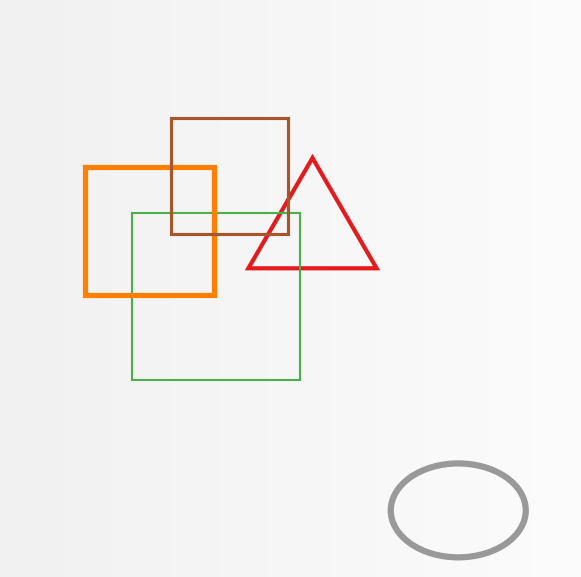[{"shape": "triangle", "thickness": 2, "radius": 0.64, "center": [0.538, 0.598]}, {"shape": "square", "thickness": 1, "radius": 0.72, "center": [0.372, 0.486]}, {"shape": "square", "thickness": 2.5, "radius": 0.56, "center": [0.257, 0.599]}, {"shape": "square", "thickness": 1.5, "radius": 0.5, "center": [0.395, 0.695]}, {"shape": "oval", "thickness": 3, "radius": 0.58, "center": [0.788, 0.115]}]